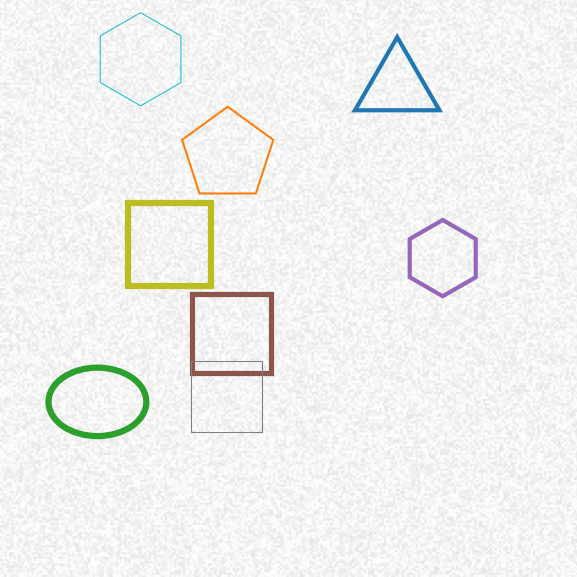[{"shape": "triangle", "thickness": 2, "radius": 0.42, "center": [0.688, 0.85]}, {"shape": "pentagon", "thickness": 1, "radius": 0.42, "center": [0.394, 0.731]}, {"shape": "oval", "thickness": 3, "radius": 0.42, "center": [0.169, 0.303]}, {"shape": "hexagon", "thickness": 2, "radius": 0.33, "center": [0.767, 0.552]}, {"shape": "square", "thickness": 2.5, "radius": 0.34, "center": [0.401, 0.422]}, {"shape": "square", "thickness": 0.5, "radius": 0.31, "center": [0.392, 0.312]}, {"shape": "square", "thickness": 3, "radius": 0.36, "center": [0.293, 0.575]}, {"shape": "hexagon", "thickness": 0.5, "radius": 0.4, "center": [0.243, 0.897]}]